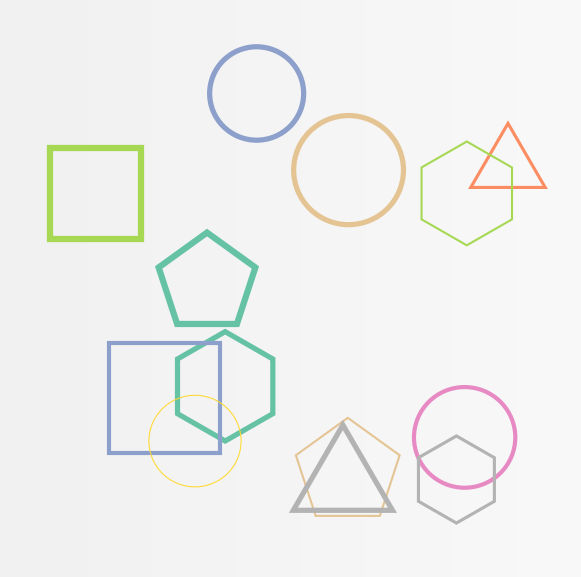[{"shape": "pentagon", "thickness": 3, "radius": 0.44, "center": [0.356, 0.509]}, {"shape": "hexagon", "thickness": 2.5, "radius": 0.47, "center": [0.387, 0.33]}, {"shape": "triangle", "thickness": 1.5, "radius": 0.37, "center": [0.874, 0.712]}, {"shape": "circle", "thickness": 2.5, "radius": 0.4, "center": [0.442, 0.837]}, {"shape": "square", "thickness": 2, "radius": 0.48, "center": [0.283, 0.31]}, {"shape": "circle", "thickness": 2, "radius": 0.44, "center": [0.799, 0.242]}, {"shape": "hexagon", "thickness": 1, "radius": 0.45, "center": [0.803, 0.664]}, {"shape": "square", "thickness": 3, "radius": 0.39, "center": [0.164, 0.664]}, {"shape": "circle", "thickness": 0.5, "radius": 0.4, "center": [0.335, 0.235]}, {"shape": "pentagon", "thickness": 1, "radius": 0.47, "center": [0.598, 0.182]}, {"shape": "circle", "thickness": 2.5, "radius": 0.47, "center": [0.6, 0.705]}, {"shape": "triangle", "thickness": 2.5, "radius": 0.49, "center": [0.59, 0.165]}, {"shape": "hexagon", "thickness": 1.5, "radius": 0.38, "center": [0.785, 0.169]}]